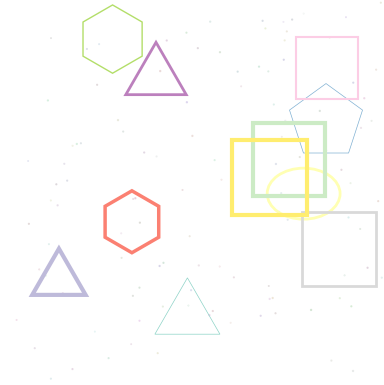[{"shape": "triangle", "thickness": 0.5, "radius": 0.49, "center": [0.487, 0.181]}, {"shape": "oval", "thickness": 2, "radius": 0.47, "center": [0.789, 0.497]}, {"shape": "triangle", "thickness": 3, "radius": 0.4, "center": [0.153, 0.274]}, {"shape": "hexagon", "thickness": 2.5, "radius": 0.4, "center": [0.343, 0.424]}, {"shape": "pentagon", "thickness": 0.5, "radius": 0.5, "center": [0.847, 0.683]}, {"shape": "hexagon", "thickness": 1, "radius": 0.44, "center": [0.292, 0.898]}, {"shape": "square", "thickness": 1.5, "radius": 0.4, "center": [0.85, 0.823]}, {"shape": "square", "thickness": 2, "radius": 0.48, "center": [0.88, 0.354]}, {"shape": "triangle", "thickness": 2, "radius": 0.45, "center": [0.405, 0.799]}, {"shape": "square", "thickness": 3, "radius": 0.47, "center": [0.751, 0.586]}, {"shape": "square", "thickness": 3, "radius": 0.49, "center": [0.701, 0.54]}]